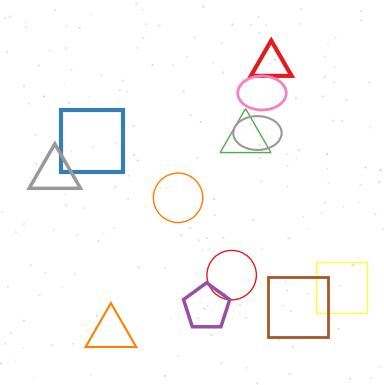[{"shape": "circle", "thickness": 1, "radius": 0.32, "center": [0.602, 0.285]}, {"shape": "triangle", "thickness": 3, "radius": 0.31, "center": [0.704, 0.834]}, {"shape": "square", "thickness": 3, "radius": 0.4, "center": [0.239, 0.633]}, {"shape": "triangle", "thickness": 1, "radius": 0.38, "center": [0.638, 0.642]}, {"shape": "pentagon", "thickness": 2.5, "radius": 0.32, "center": [0.537, 0.202]}, {"shape": "triangle", "thickness": 1.5, "radius": 0.38, "center": [0.288, 0.137]}, {"shape": "circle", "thickness": 1, "radius": 0.32, "center": [0.463, 0.486]}, {"shape": "square", "thickness": 1, "radius": 0.33, "center": [0.887, 0.254]}, {"shape": "square", "thickness": 2, "radius": 0.39, "center": [0.774, 0.202]}, {"shape": "oval", "thickness": 2, "radius": 0.31, "center": [0.68, 0.758]}, {"shape": "oval", "thickness": 1.5, "radius": 0.31, "center": [0.669, 0.654]}, {"shape": "triangle", "thickness": 2.5, "radius": 0.39, "center": [0.142, 0.549]}]